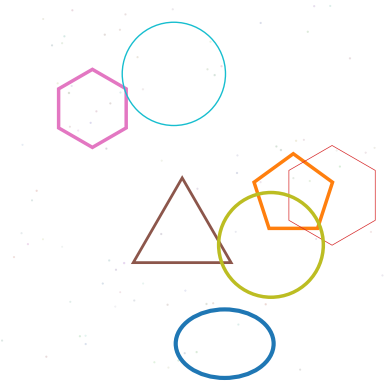[{"shape": "oval", "thickness": 3, "radius": 0.64, "center": [0.584, 0.107]}, {"shape": "pentagon", "thickness": 2.5, "radius": 0.54, "center": [0.762, 0.494]}, {"shape": "hexagon", "thickness": 0.5, "radius": 0.65, "center": [0.863, 0.493]}, {"shape": "triangle", "thickness": 2, "radius": 0.73, "center": [0.473, 0.391]}, {"shape": "hexagon", "thickness": 2.5, "radius": 0.51, "center": [0.24, 0.718]}, {"shape": "circle", "thickness": 2.5, "radius": 0.68, "center": [0.704, 0.364]}, {"shape": "circle", "thickness": 1, "radius": 0.67, "center": [0.452, 0.808]}]